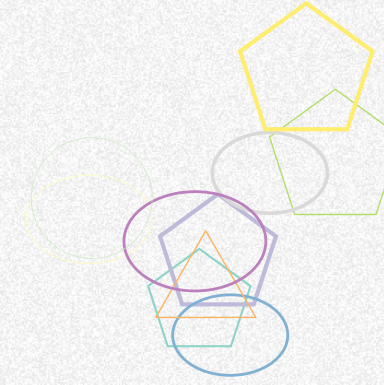[{"shape": "pentagon", "thickness": 1.5, "radius": 0.7, "center": [0.518, 0.214]}, {"shape": "oval", "thickness": 0.5, "radius": 0.82, "center": [0.231, 0.43]}, {"shape": "pentagon", "thickness": 3, "radius": 0.79, "center": [0.566, 0.337]}, {"shape": "oval", "thickness": 2, "radius": 0.75, "center": [0.598, 0.13]}, {"shape": "triangle", "thickness": 1, "radius": 0.75, "center": [0.534, 0.251]}, {"shape": "pentagon", "thickness": 1, "radius": 0.9, "center": [0.871, 0.588]}, {"shape": "oval", "thickness": 2.5, "radius": 0.75, "center": [0.701, 0.551]}, {"shape": "oval", "thickness": 2, "radius": 0.92, "center": [0.506, 0.373]}, {"shape": "circle", "thickness": 0.5, "radius": 0.79, "center": [0.238, 0.486]}, {"shape": "pentagon", "thickness": 3, "radius": 0.9, "center": [0.796, 0.811]}]